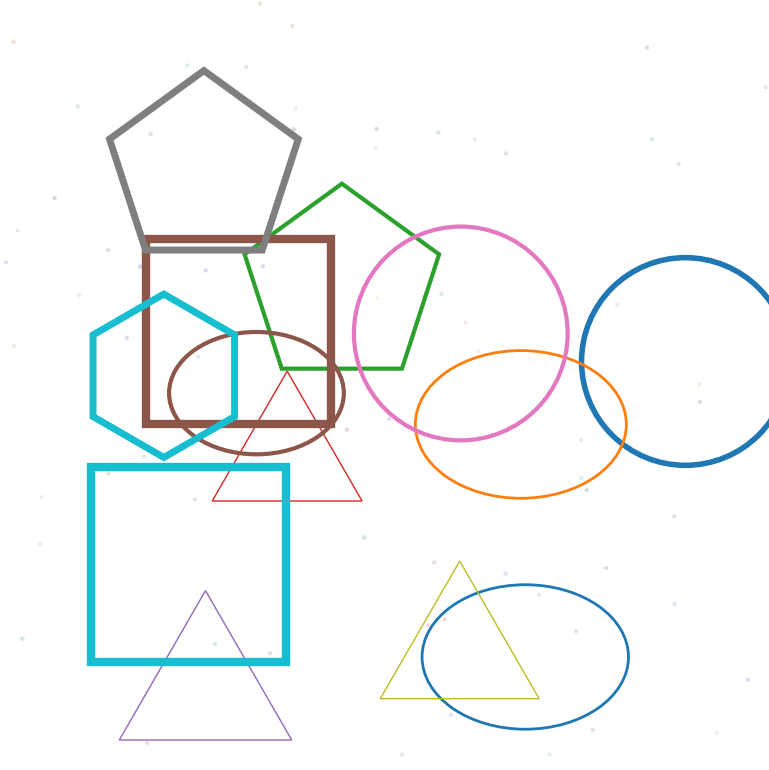[{"shape": "oval", "thickness": 1, "radius": 0.67, "center": [0.682, 0.147]}, {"shape": "circle", "thickness": 2, "radius": 0.67, "center": [0.89, 0.531]}, {"shape": "oval", "thickness": 1, "radius": 0.68, "center": [0.676, 0.449]}, {"shape": "pentagon", "thickness": 1.5, "radius": 0.66, "center": [0.444, 0.629]}, {"shape": "triangle", "thickness": 0.5, "radius": 0.56, "center": [0.373, 0.406]}, {"shape": "triangle", "thickness": 0.5, "radius": 0.65, "center": [0.267, 0.104]}, {"shape": "square", "thickness": 3, "radius": 0.6, "center": [0.31, 0.57]}, {"shape": "oval", "thickness": 1.5, "radius": 0.57, "center": [0.333, 0.489]}, {"shape": "circle", "thickness": 1.5, "radius": 0.69, "center": [0.598, 0.567]}, {"shape": "pentagon", "thickness": 2.5, "radius": 0.64, "center": [0.265, 0.779]}, {"shape": "triangle", "thickness": 0.5, "radius": 0.6, "center": [0.597, 0.152]}, {"shape": "square", "thickness": 3, "radius": 0.63, "center": [0.245, 0.267]}, {"shape": "hexagon", "thickness": 2.5, "radius": 0.53, "center": [0.213, 0.512]}]